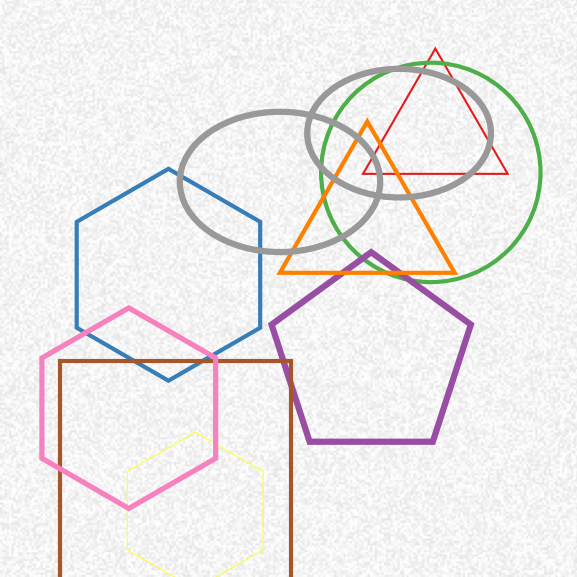[{"shape": "triangle", "thickness": 1, "radius": 0.72, "center": [0.754, 0.77]}, {"shape": "hexagon", "thickness": 2, "radius": 0.92, "center": [0.292, 0.523]}, {"shape": "circle", "thickness": 2, "radius": 0.95, "center": [0.746, 0.701]}, {"shape": "pentagon", "thickness": 3, "radius": 0.91, "center": [0.643, 0.381]}, {"shape": "triangle", "thickness": 2, "radius": 0.87, "center": [0.636, 0.614]}, {"shape": "hexagon", "thickness": 0.5, "radius": 0.68, "center": [0.338, 0.115]}, {"shape": "square", "thickness": 2, "radius": 1.0, "center": [0.304, 0.174]}, {"shape": "hexagon", "thickness": 2.5, "radius": 0.87, "center": [0.223, 0.292]}, {"shape": "oval", "thickness": 3, "radius": 0.8, "center": [0.691, 0.769]}, {"shape": "oval", "thickness": 3, "radius": 0.87, "center": [0.485, 0.684]}]